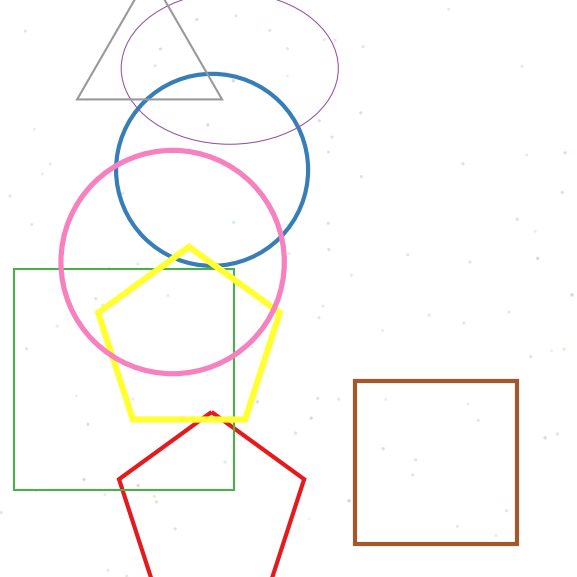[{"shape": "pentagon", "thickness": 2, "radius": 0.84, "center": [0.366, 0.117]}, {"shape": "circle", "thickness": 2, "radius": 0.83, "center": [0.367, 0.705]}, {"shape": "square", "thickness": 1, "radius": 0.95, "center": [0.215, 0.342]}, {"shape": "oval", "thickness": 0.5, "radius": 0.94, "center": [0.398, 0.881]}, {"shape": "pentagon", "thickness": 3, "radius": 0.83, "center": [0.327, 0.406]}, {"shape": "square", "thickness": 2, "radius": 0.7, "center": [0.755, 0.198]}, {"shape": "circle", "thickness": 2.5, "radius": 0.97, "center": [0.299, 0.545]}, {"shape": "triangle", "thickness": 1, "radius": 0.72, "center": [0.259, 0.899]}]